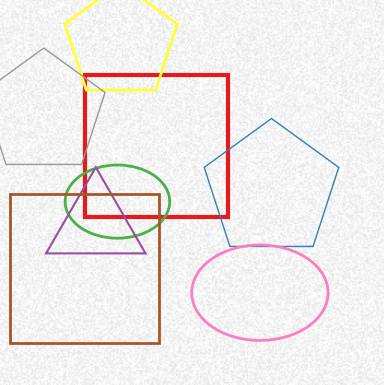[{"shape": "square", "thickness": 3, "radius": 0.93, "center": [0.406, 0.621]}, {"shape": "pentagon", "thickness": 1, "radius": 0.92, "center": [0.705, 0.509]}, {"shape": "oval", "thickness": 2, "radius": 0.68, "center": [0.305, 0.476]}, {"shape": "triangle", "thickness": 1.5, "radius": 0.75, "center": [0.249, 0.416]}, {"shape": "pentagon", "thickness": 2, "radius": 0.77, "center": [0.314, 0.89]}, {"shape": "square", "thickness": 2, "radius": 0.97, "center": [0.219, 0.302]}, {"shape": "oval", "thickness": 2, "radius": 0.89, "center": [0.675, 0.24]}, {"shape": "pentagon", "thickness": 1, "radius": 0.84, "center": [0.114, 0.708]}]